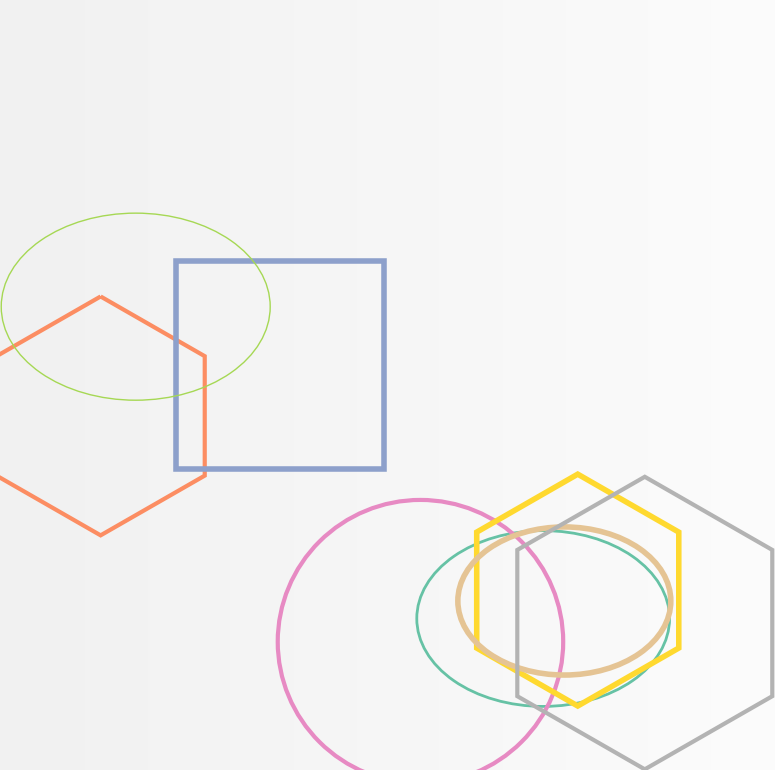[{"shape": "oval", "thickness": 1, "radius": 0.82, "center": [0.701, 0.197]}, {"shape": "hexagon", "thickness": 1.5, "radius": 0.78, "center": [0.13, 0.46]}, {"shape": "square", "thickness": 2, "radius": 0.67, "center": [0.362, 0.526]}, {"shape": "circle", "thickness": 1.5, "radius": 0.92, "center": [0.543, 0.167]}, {"shape": "oval", "thickness": 0.5, "radius": 0.87, "center": [0.175, 0.602]}, {"shape": "hexagon", "thickness": 2, "radius": 0.75, "center": [0.745, 0.234]}, {"shape": "oval", "thickness": 2, "radius": 0.69, "center": [0.728, 0.219]}, {"shape": "hexagon", "thickness": 1.5, "radius": 0.95, "center": [0.832, 0.191]}]